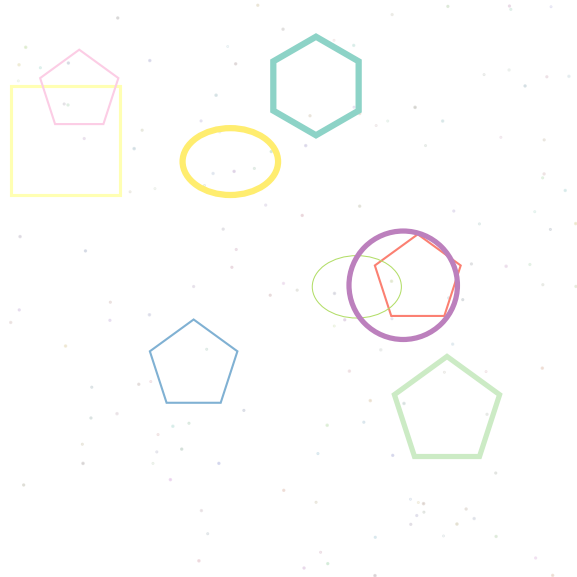[{"shape": "hexagon", "thickness": 3, "radius": 0.43, "center": [0.547, 0.85]}, {"shape": "square", "thickness": 1.5, "radius": 0.47, "center": [0.113, 0.756]}, {"shape": "pentagon", "thickness": 1, "radius": 0.39, "center": [0.723, 0.515]}, {"shape": "pentagon", "thickness": 1, "radius": 0.4, "center": [0.335, 0.366]}, {"shape": "oval", "thickness": 0.5, "radius": 0.39, "center": [0.618, 0.502]}, {"shape": "pentagon", "thickness": 1, "radius": 0.36, "center": [0.137, 0.842]}, {"shape": "circle", "thickness": 2.5, "radius": 0.47, "center": [0.698, 0.505]}, {"shape": "pentagon", "thickness": 2.5, "radius": 0.48, "center": [0.774, 0.286]}, {"shape": "oval", "thickness": 3, "radius": 0.41, "center": [0.399, 0.719]}]